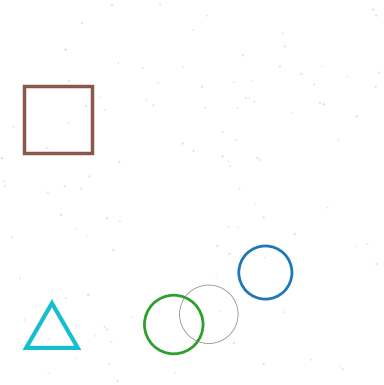[{"shape": "circle", "thickness": 2, "radius": 0.35, "center": [0.689, 0.292]}, {"shape": "circle", "thickness": 2, "radius": 0.38, "center": [0.451, 0.157]}, {"shape": "square", "thickness": 2.5, "radius": 0.44, "center": [0.151, 0.69]}, {"shape": "circle", "thickness": 0.5, "radius": 0.38, "center": [0.542, 0.184]}, {"shape": "triangle", "thickness": 3, "radius": 0.39, "center": [0.135, 0.135]}]